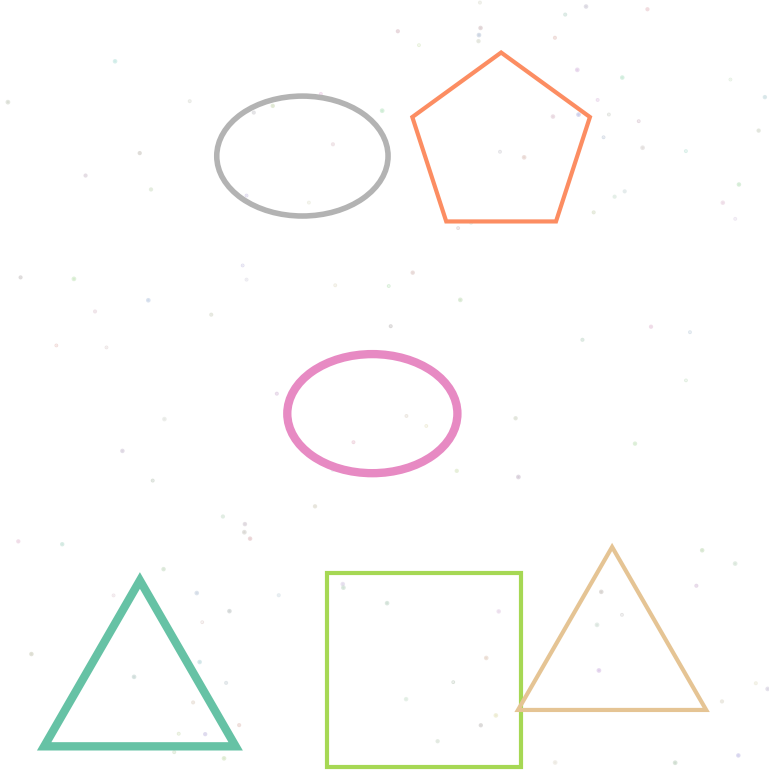[{"shape": "triangle", "thickness": 3, "radius": 0.72, "center": [0.182, 0.103]}, {"shape": "pentagon", "thickness": 1.5, "radius": 0.61, "center": [0.651, 0.811]}, {"shape": "oval", "thickness": 3, "radius": 0.55, "center": [0.484, 0.463]}, {"shape": "square", "thickness": 1.5, "radius": 0.63, "center": [0.551, 0.13]}, {"shape": "triangle", "thickness": 1.5, "radius": 0.71, "center": [0.795, 0.149]}, {"shape": "oval", "thickness": 2, "radius": 0.56, "center": [0.393, 0.797]}]